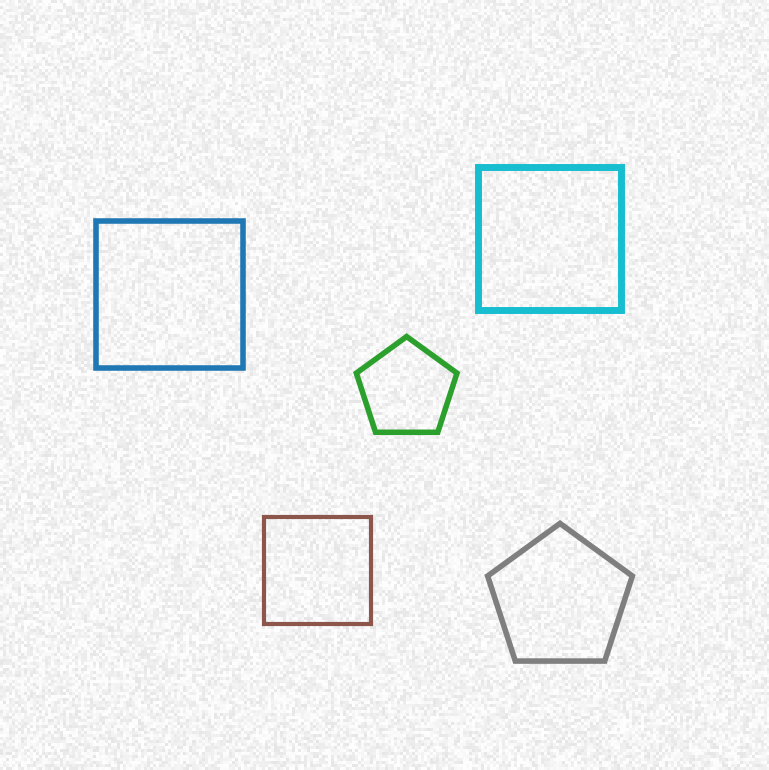[{"shape": "square", "thickness": 2, "radius": 0.48, "center": [0.22, 0.618]}, {"shape": "pentagon", "thickness": 2, "radius": 0.34, "center": [0.528, 0.494]}, {"shape": "square", "thickness": 1.5, "radius": 0.35, "center": [0.413, 0.259]}, {"shape": "pentagon", "thickness": 2, "radius": 0.49, "center": [0.727, 0.221]}, {"shape": "square", "thickness": 2.5, "radius": 0.47, "center": [0.714, 0.691]}]